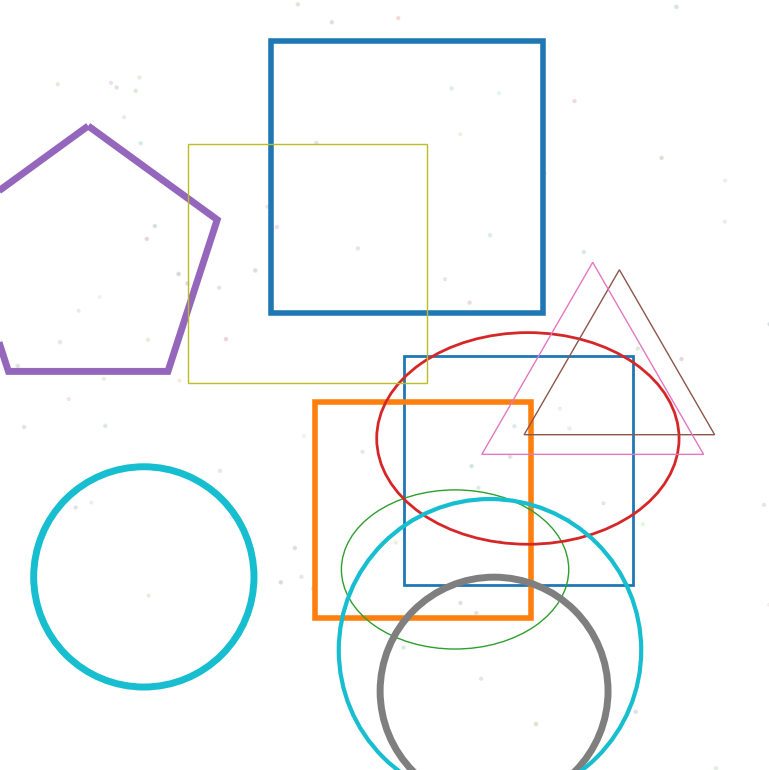[{"shape": "square", "thickness": 1, "radius": 0.74, "center": [0.673, 0.389]}, {"shape": "square", "thickness": 2, "radius": 0.88, "center": [0.528, 0.77]}, {"shape": "square", "thickness": 2, "radius": 0.7, "center": [0.549, 0.338]}, {"shape": "oval", "thickness": 0.5, "radius": 0.74, "center": [0.591, 0.26]}, {"shape": "oval", "thickness": 1, "radius": 0.98, "center": [0.686, 0.431]}, {"shape": "pentagon", "thickness": 2.5, "radius": 0.88, "center": [0.115, 0.66]}, {"shape": "triangle", "thickness": 0.5, "radius": 0.71, "center": [0.804, 0.507]}, {"shape": "triangle", "thickness": 0.5, "radius": 0.83, "center": [0.77, 0.493]}, {"shape": "circle", "thickness": 2.5, "radius": 0.74, "center": [0.642, 0.102]}, {"shape": "square", "thickness": 0.5, "radius": 0.77, "center": [0.399, 0.658]}, {"shape": "circle", "thickness": 1.5, "radius": 0.98, "center": [0.636, 0.156]}, {"shape": "circle", "thickness": 2.5, "radius": 0.72, "center": [0.187, 0.251]}]